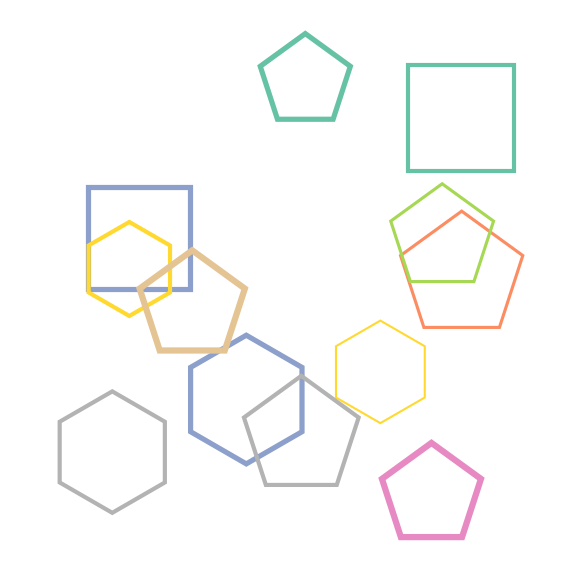[{"shape": "pentagon", "thickness": 2.5, "radius": 0.41, "center": [0.529, 0.859]}, {"shape": "square", "thickness": 2, "radius": 0.46, "center": [0.798, 0.795]}, {"shape": "pentagon", "thickness": 1.5, "radius": 0.56, "center": [0.799, 0.522]}, {"shape": "square", "thickness": 2.5, "radius": 0.44, "center": [0.241, 0.587]}, {"shape": "hexagon", "thickness": 2.5, "radius": 0.56, "center": [0.426, 0.307]}, {"shape": "pentagon", "thickness": 3, "radius": 0.45, "center": [0.747, 0.142]}, {"shape": "pentagon", "thickness": 1.5, "radius": 0.47, "center": [0.766, 0.587]}, {"shape": "hexagon", "thickness": 2, "radius": 0.41, "center": [0.224, 0.533]}, {"shape": "hexagon", "thickness": 1, "radius": 0.44, "center": [0.659, 0.355]}, {"shape": "pentagon", "thickness": 3, "radius": 0.48, "center": [0.333, 0.47]}, {"shape": "hexagon", "thickness": 2, "radius": 0.53, "center": [0.194, 0.216]}, {"shape": "pentagon", "thickness": 2, "radius": 0.52, "center": [0.522, 0.244]}]